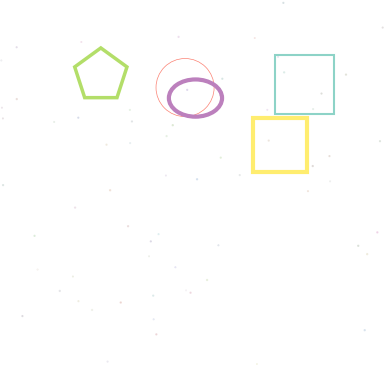[{"shape": "square", "thickness": 1.5, "radius": 0.38, "center": [0.791, 0.78]}, {"shape": "circle", "thickness": 0.5, "radius": 0.38, "center": [0.481, 0.773]}, {"shape": "pentagon", "thickness": 2.5, "radius": 0.36, "center": [0.262, 0.804]}, {"shape": "oval", "thickness": 3, "radius": 0.35, "center": [0.508, 0.745]}, {"shape": "square", "thickness": 3, "radius": 0.35, "center": [0.726, 0.623]}]